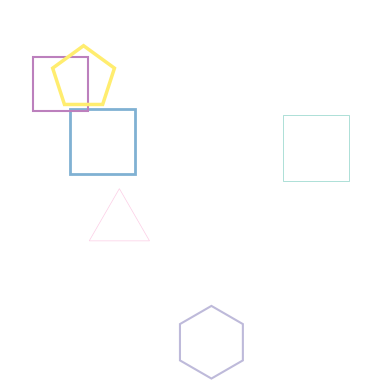[{"shape": "square", "thickness": 0.5, "radius": 0.42, "center": [0.821, 0.615]}, {"shape": "hexagon", "thickness": 1.5, "radius": 0.47, "center": [0.549, 0.111]}, {"shape": "square", "thickness": 2, "radius": 0.42, "center": [0.267, 0.632]}, {"shape": "triangle", "thickness": 0.5, "radius": 0.45, "center": [0.31, 0.42]}, {"shape": "square", "thickness": 1.5, "radius": 0.35, "center": [0.157, 0.782]}, {"shape": "pentagon", "thickness": 2.5, "radius": 0.42, "center": [0.217, 0.797]}]